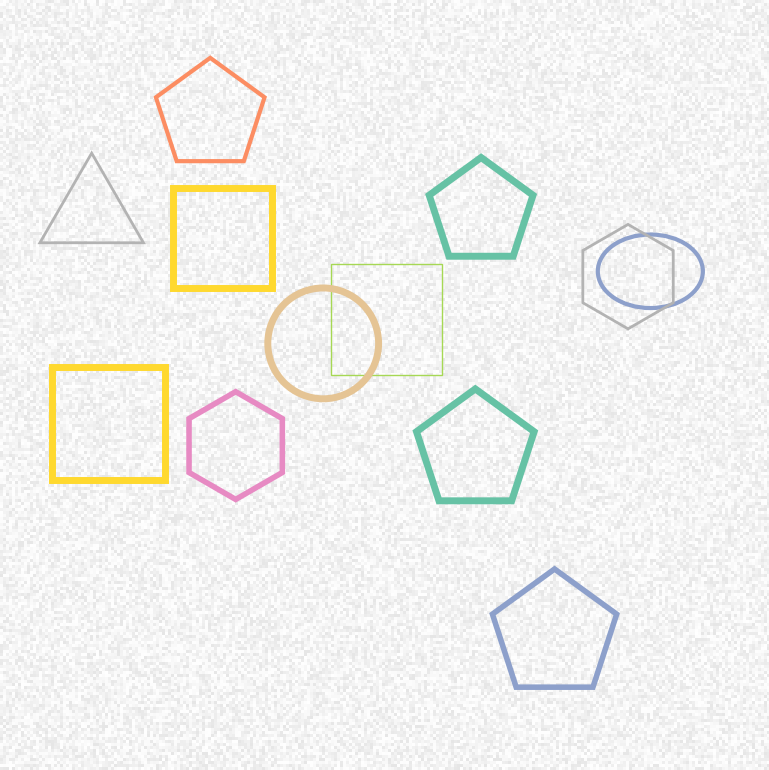[{"shape": "pentagon", "thickness": 2.5, "radius": 0.4, "center": [0.617, 0.415]}, {"shape": "pentagon", "thickness": 2.5, "radius": 0.35, "center": [0.625, 0.725]}, {"shape": "pentagon", "thickness": 1.5, "radius": 0.37, "center": [0.273, 0.851]}, {"shape": "pentagon", "thickness": 2, "radius": 0.42, "center": [0.72, 0.176]}, {"shape": "oval", "thickness": 1.5, "radius": 0.34, "center": [0.845, 0.648]}, {"shape": "hexagon", "thickness": 2, "radius": 0.35, "center": [0.306, 0.421]}, {"shape": "square", "thickness": 0.5, "radius": 0.36, "center": [0.502, 0.585]}, {"shape": "square", "thickness": 2.5, "radius": 0.37, "center": [0.141, 0.45]}, {"shape": "square", "thickness": 2.5, "radius": 0.32, "center": [0.289, 0.691]}, {"shape": "circle", "thickness": 2.5, "radius": 0.36, "center": [0.42, 0.554]}, {"shape": "hexagon", "thickness": 1, "radius": 0.34, "center": [0.816, 0.641]}, {"shape": "triangle", "thickness": 1, "radius": 0.39, "center": [0.119, 0.724]}]